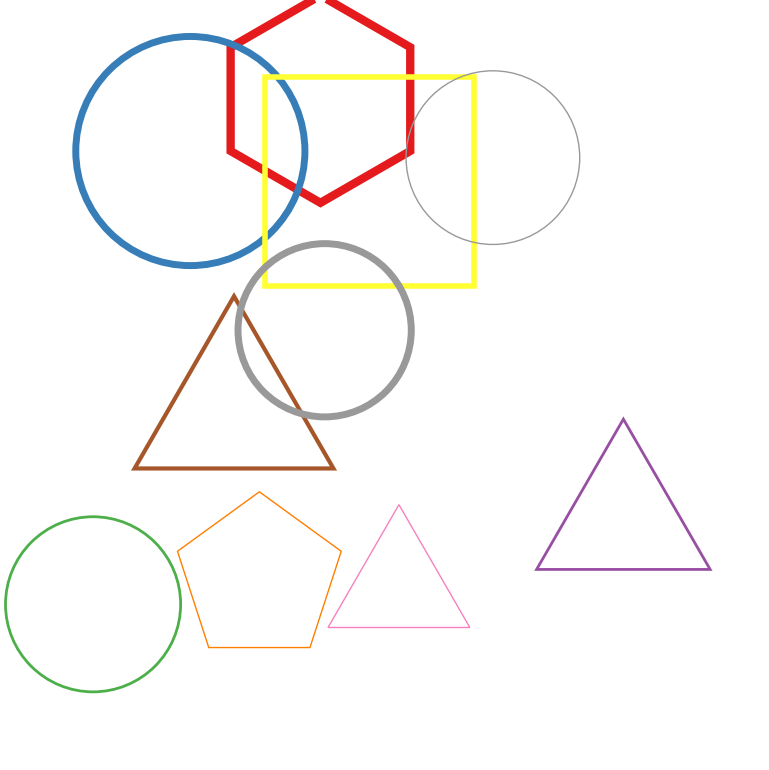[{"shape": "hexagon", "thickness": 3, "radius": 0.67, "center": [0.416, 0.871]}, {"shape": "circle", "thickness": 2.5, "radius": 0.74, "center": [0.247, 0.804]}, {"shape": "circle", "thickness": 1, "radius": 0.57, "center": [0.121, 0.215]}, {"shape": "triangle", "thickness": 1, "radius": 0.65, "center": [0.81, 0.326]}, {"shape": "pentagon", "thickness": 0.5, "radius": 0.56, "center": [0.337, 0.249]}, {"shape": "square", "thickness": 2, "radius": 0.68, "center": [0.479, 0.765]}, {"shape": "triangle", "thickness": 1.5, "radius": 0.75, "center": [0.304, 0.466]}, {"shape": "triangle", "thickness": 0.5, "radius": 0.53, "center": [0.518, 0.238]}, {"shape": "circle", "thickness": 2.5, "radius": 0.56, "center": [0.422, 0.571]}, {"shape": "circle", "thickness": 0.5, "radius": 0.56, "center": [0.64, 0.795]}]